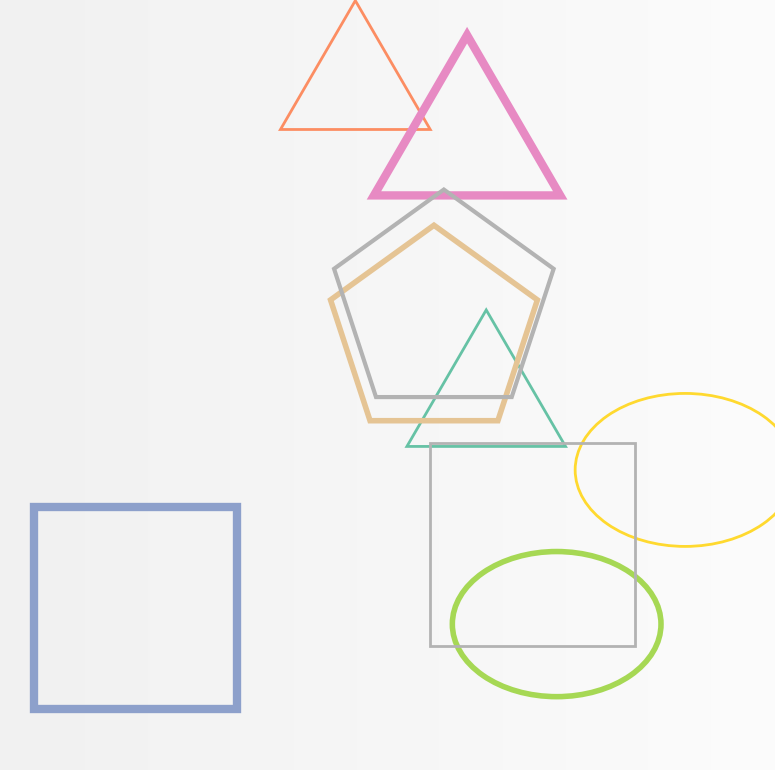[{"shape": "triangle", "thickness": 1, "radius": 0.59, "center": [0.627, 0.479]}, {"shape": "triangle", "thickness": 1, "radius": 0.56, "center": [0.459, 0.888]}, {"shape": "square", "thickness": 3, "radius": 0.66, "center": [0.175, 0.21]}, {"shape": "triangle", "thickness": 3, "radius": 0.69, "center": [0.603, 0.816]}, {"shape": "oval", "thickness": 2, "radius": 0.67, "center": [0.718, 0.189]}, {"shape": "oval", "thickness": 1, "radius": 0.71, "center": [0.884, 0.39]}, {"shape": "pentagon", "thickness": 2, "radius": 0.7, "center": [0.56, 0.567]}, {"shape": "square", "thickness": 1, "radius": 0.66, "center": [0.687, 0.293]}, {"shape": "pentagon", "thickness": 1.5, "radius": 0.74, "center": [0.573, 0.605]}]